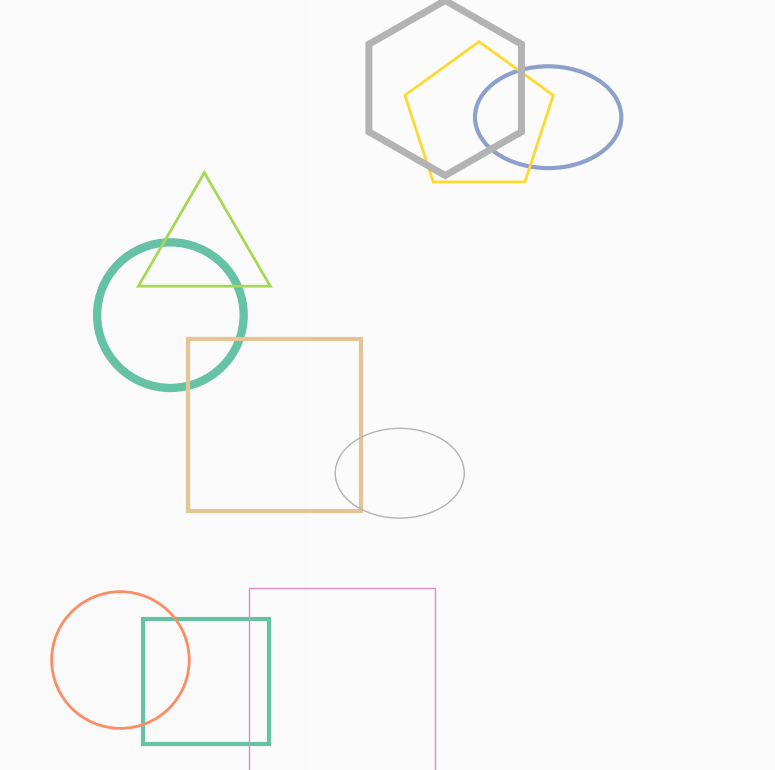[{"shape": "square", "thickness": 1.5, "radius": 0.41, "center": [0.266, 0.115]}, {"shape": "circle", "thickness": 3, "radius": 0.47, "center": [0.22, 0.591]}, {"shape": "circle", "thickness": 1, "radius": 0.44, "center": [0.155, 0.143]}, {"shape": "oval", "thickness": 1.5, "radius": 0.47, "center": [0.707, 0.848]}, {"shape": "square", "thickness": 0.5, "radius": 0.6, "center": [0.442, 0.116]}, {"shape": "triangle", "thickness": 1, "radius": 0.49, "center": [0.264, 0.677]}, {"shape": "pentagon", "thickness": 1, "radius": 0.5, "center": [0.618, 0.845]}, {"shape": "square", "thickness": 1.5, "radius": 0.56, "center": [0.354, 0.448]}, {"shape": "oval", "thickness": 0.5, "radius": 0.42, "center": [0.516, 0.385]}, {"shape": "hexagon", "thickness": 2.5, "radius": 0.57, "center": [0.574, 0.886]}]